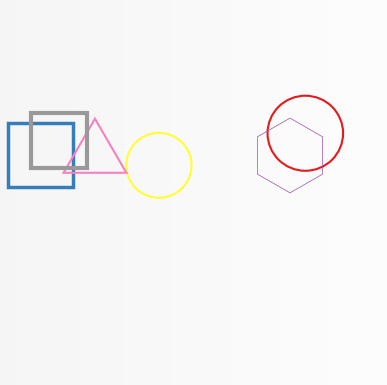[{"shape": "circle", "thickness": 1.5, "radius": 0.49, "center": [0.788, 0.654]}, {"shape": "square", "thickness": 2.5, "radius": 0.42, "center": [0.105, 0.598]}, {"shape": "hexagon", "thickness": 0.5, "radius": 0.49, "center": [0.748, 0.596]}, {"shape": "circle", "thickness": 1.5, "radius": 0.42, "center": [0.41, 0.571]}, {"shape": "triangle", "thickness": 1.5, "radius": 0.47, "center": [0.245, 0.598]}, {"shape": "square", "thickness": 3, "radius": 0.36, "center": [0.153, 0.635]}]